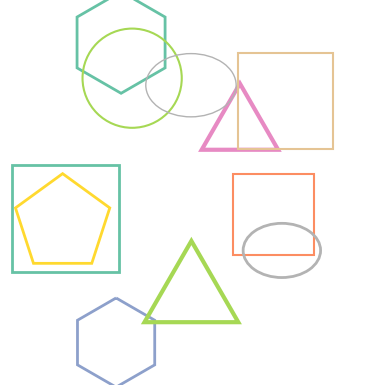[{"shape": "hexagon", "thickness": 2, "radius": 0.66, "center": [0.314, 0.89]}, {"shape": "square", "thickness": 2, "radius": 0.69, "center": [0.17, 0.432]}, {"shape": "square", "thickness": 1.5, "radius": 0.52, "center": [0.71, 0.442]}, {"shape": "hexagon", "thickness": 2, "radius": 0.58, "center": [0.302, 0.11]}, {"shape": "triangle", "thickness": 3, "radius": 0.57, "center": [0.623, 0.668]}, {"shape": "circle", "thickness": 1.5, "radius": 0.64, "center": [0.343, 0.797]}, {"shape": "triangle", "thickness": 3, "radius": 0.7, "center": [0.497, 0.233]}, {"shape": "pentagon", "thickness": 2, "radius": 0.64, "center": [0.163, 0.42]}, {"shape": "square", "thickness": 1.5, "radius": 0.62, "center": [0.742, 0.737]}, {"shape": "oval", "thickness": 2, "radius": 0.5, "center": [0.732, 0.35]}, {"shape": "oval", "thickness": 1, "radius": 0.59, "center": [0.496, 0.779]}]